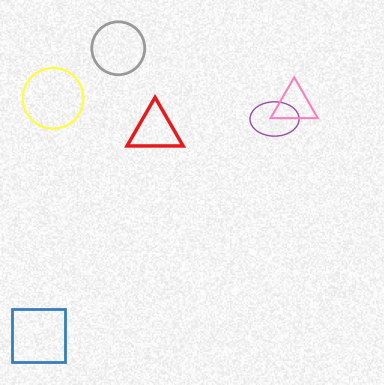[{"shape": "triangle", "thickness": 2.5, "radius": 0.42, "center": [0.403, 0.663]}, {"shape": "square", "thickness": 2, "radius": 0.34, "center": [0.1, 0.129]}, {"shape": "oval", "thickness": 1, "radius": 0.32, "center": [0.713, 0.691]}, {"shape": "circle", "thickness": 1.5, "radius": 0.39, "center": [0.138, 0.745]}, {"shape": "triangle", "thickness": 1.5, "radius": 0.35, "center": [0.764, 0.728]}, {"shape": "circle", "thickness": 2, "radius": 0.34, "center": [0.307, 0.875]}]